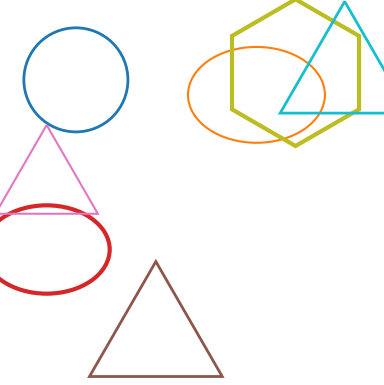[{"shape": "circle", "thickness": 2, "radius": 0.68, "center": [0.197, 0.793]}, {"shape": "oval", "thickness": 1.5, "radius": 0.89, "center": [0.666, 0.754]}, {"shape": "oval", "thickness": 3, "radius": 0.82, "center": [0.121, 0.352]}, {"shape": "triangle", "thickness": 2, "radius": 1.0, "center": [0.405, 0.122]}, {"shape": "triangle", "thickness": 1.5, "radius": 0.77, "center": [0.121, 0.522]}, {"shape": "hexagon", "thickness": 3, "radius": 0.95, "center": [0.768, 0.811]}, {"shape": "triangle", "thickness": 2, "radius": 0.97, "center": [0.895, 0.803]}]